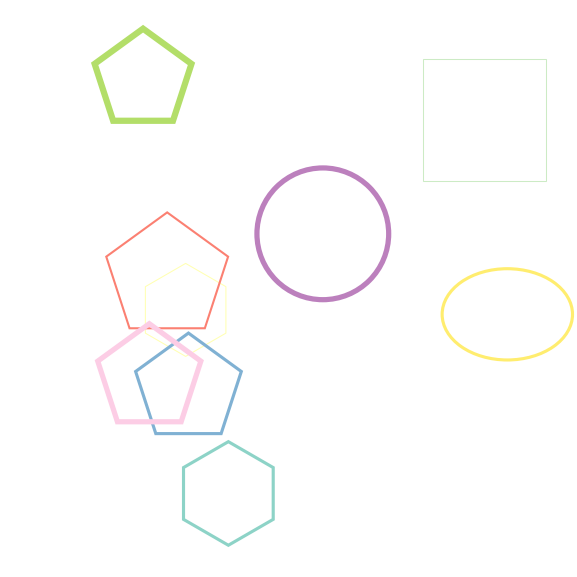[{"shape": "hexagon", "thickness": 1.5, "radius": 0.45, "center": [0.395, 0.145]}, {"shape": "hexagon", "thickness": 0.5, "radius": 0.4, "center": [0.321, 0.463]}, {"shape": "pentagon", "thickness": 1, "radius": 0.55, "center": [0.289, 0.52]}, {"shape": "pentagon", "thickness": 1.5, "radius": 0.48, "center": [0.326, 0.326]}, {"shape": "pentagon", "thickness": 3, "radius": 0.44, "center": [0.248, 0.861]}, {"shape": "pentagon", "thickness": 2.5, "radius": 0.47, "center": [0.259, 0.345]}, {"shape": "circle", "thickness": 2.5, "radius": 0.57, "center": [0.559, 0.594]}, {"shape": "square", "thickness": 0.5, "radius": 0.53, "center": [0.839, 0.792]}, {"shape": "oval", "thickness": 1.5, "radius": 0.56, "center": [0.878, 0.455]}]